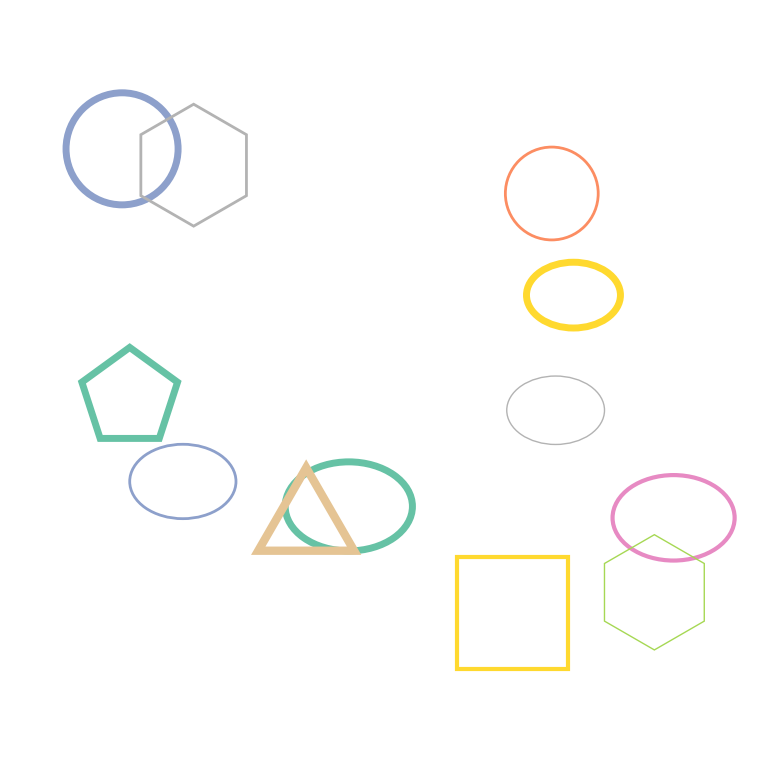[{"shape": "pentagon", "thickness": 2.5, "radius": 0.33, "center": [0.168, 0.483]}, {"shape": "oval", "thickness": 2.5, "radius": 0.41, "center": [0.453, 0.342]}, {"shape": "circle", "thickness": 1, "radius": 0.3, "center": [0.717, 0.749]}, {"shape": "circle", "thickness": 2.5, "radius": 0.36, "center": [0.159, 0.807]}, {"shape": "oval", "thickness": 1, "radius": 0.35, "center": [0.237, 0.375]}, {"shape": "oval", "thickness": 1.5, "radius": 0.4, "center": [0.875, 0.328]}, {"shape": "hexagon", "thickness": 0.5, "radius": 0.37, "center": [0.85, 0.231]}, {"shape": "square", "thickness": 1.5, "radius": 0.36, "center": [0.666, 0.204]}, {"shape": "oval", "thickness": 2.5, "radius": 0.31, "center": [0.745, 0.617]}, {"shape": "triangle", "thickness": 3, "radius": 0.36, "center": [0.398, 0.321]}, {"shape": "oval", "thickness": 0.5, "radius": 0.32, "center": [0.722, 0.467]}, {"shape": "hexagon", "thickness": 1, "radius": 0.4, "center": [0.251, 0.785]}]